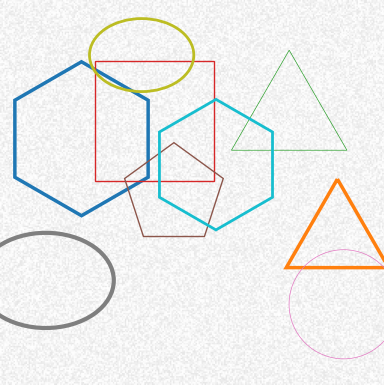[{"shape": "hexagon", "thickness": 2.5, "radius": 1.0, "center": [0.212, 0.64]}, {"shape": "triangle", "thickness": 2.5, "radius": 0.77, "center": [0.876, 0.382]}, {"shape": "triangle", "thickness": 0.5, "radius": 0.87, "center": [0.751, 0.696]}, {"shape": "square", "thickness": 1, "radius": 0.78, "center": [0.401, 0.686]}, {"shape": "pentagon", "thickness": 1, "radius": 0.67, "center": [0.452, 0.495]}, {"shape": "circle", "thickness": 0.5, "radius": 0.71, "center": [0.893, 0.21]}, {"shape": "oval", "thickness": 3, "radius": 0.88, "center": [0.119, 0.272]}, {"shape": "oval", "thickness": 2, "radius": 0.68, "center": [0.368, 0.857]}, {"shape": "hexagon", "thickness": 2, "radius": 0.85, "center": [0.561, 0.572]}]